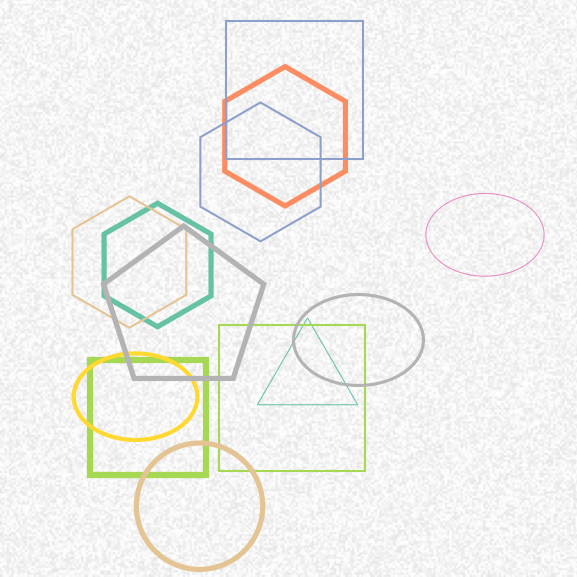[{"shape": "hexagon", "thickness": 2.5, "radius": 0.53, "center": [0.273, 0.54]}, {"shape": "triangle", "thickness": 0.5, "radius": 0.5, "center": [0.533, 0.348]}, {"shape": "hexagon", "thickness": 2.5, "radius": 0.6, "center": [0.494, 0.763]}, {"shape": "square", "thickness": 1, "radius": 0.6, "center": [0.51, 0.844]}, {"shape": "hexagon", "thickness": 1, "radius": 0.6, "center": [0.451, 0.701]}, {"shape": "oval", "thickness": 0.5, "radius": 0.51, "center": [0.84, 0.593]}, {"shape": "square", "thickness": 3, "radius": 0.5, "center": [0.257, 0.276]}, {"shape": "square", "thickness": 1, "radius": 0.63, "center": [0.506, 0.31]}, {"shape": "oval", "thickness": 2, "radius": 0.54, "center": [0.235, 0.312]}, {"shape": "hexagon", "thickness": 1, "radius": 0.57, "center": [0.224, 0.545]}, {"shape": "circle", "thickness": 2.5, "radius": 0.55, "center": [0.346, 0.123]}, {"shape": "oval", "thickness": 1.5, "radius": 0.56, "center": [0.621, 0.41]}, {"shape": "pentagon", "thickness": 2.5, "radius": 0.73, "center": [0.318, 0.462]}]